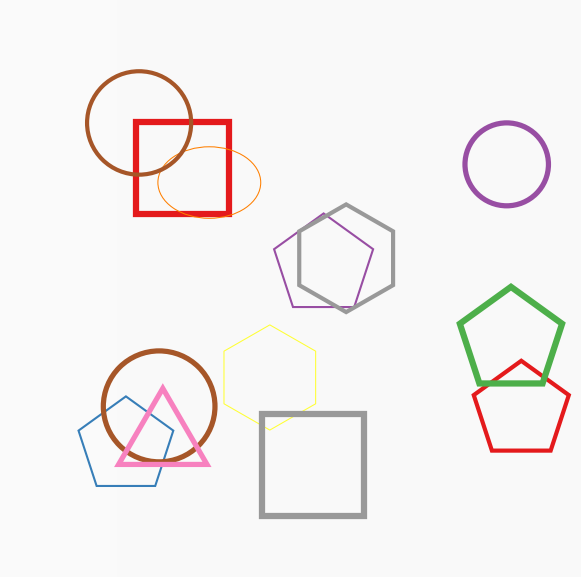[{"shape": "pentagon", "thickness": 2, "radius": 0.43, "center": [0.897, 0.288]}, {"shape": "square", "thickness": 3, "radius": 0.4, "center": [0.314, 0.709]}, {"shape": "pentagon", "thickness": 1, "radius": 0.43, "center": [0.217, 0.227]}, {"shape": "pentagon", "thickness": 3, "radius": 0.46, "center": [0.879, 0.41]}, {"shape": "pentagon", "thickness": 1, "radius": 0.45, "center": [0.557, 0.54]}, {"shape": "circle", "thickness": 2.5, "radius": 0.36, "center": [0.872, 0.715]}, {"shape": "oval", "thickness": 0.5, "radius": 0.44, "center": [0.36, 0.683]}, {"shape": "hexagon", "thickness": 0.5, "radius": 0.46, "center": [0.464, 0.345]}, {"shape": "circle", "thickness": 2, "radius": 0.45, "center": [0.239, 0.786]}, {"shape": "circle", "thickness": 2.5, "radius": 0.48, "center": [0.274, 0.295]}, {"shape": "triangle", "thickness": 2.5, "radius": 0.44, "center": [0.28, 0.239]}, {"shape": "square", "thickness": 3, "radius": 0.44, "center": [0.539, 0.193]}, {"shape": "hexagon", "thickness": 2, "radius": 0.47, "center": [0.596, 0.552]}]